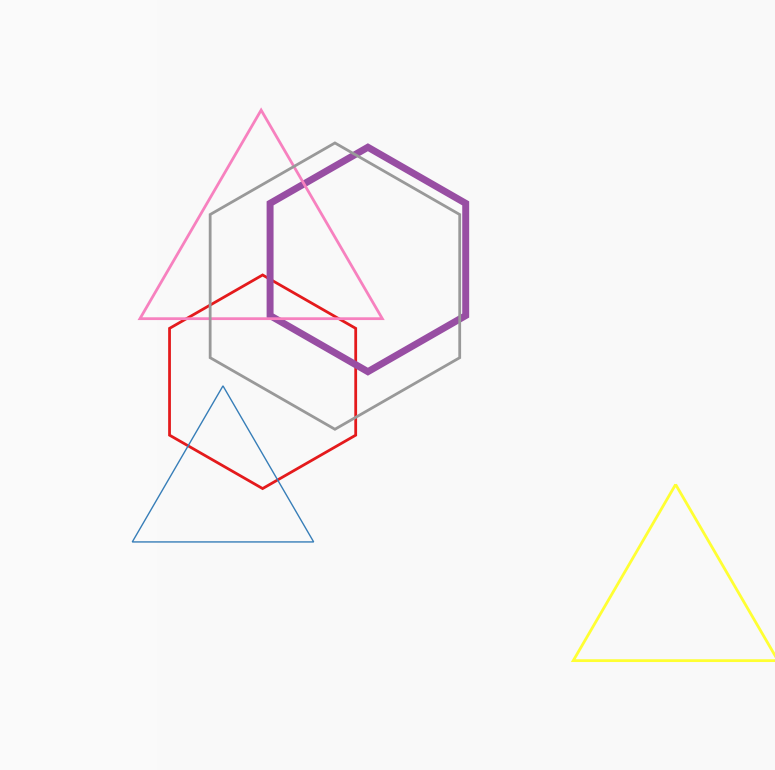[{"shape": "hexagon", "thickness": 1, "radius": 0.69, "center": [0.339, 0.504]}, {"shape": "triangle", "thickness": 0.5, "radius": 0.68, "center": [0.288, 0.364]}, {"shape": "hexagon", "thickness": 2.5, "radius": 0.73, "center": [0.475, 0.663]}, {"shape": "triangle", "thickness": 1, "radius": 0.76, "center": [0.872, 0.218]}, {"shape": "triangle", "thickness": 1, "radius": 0.9, "center": [0.337, 0.676]}, {"shape": "hexagon", "thickness": 1, "radius": 0.93, "center": [0.432, 0.628]}]